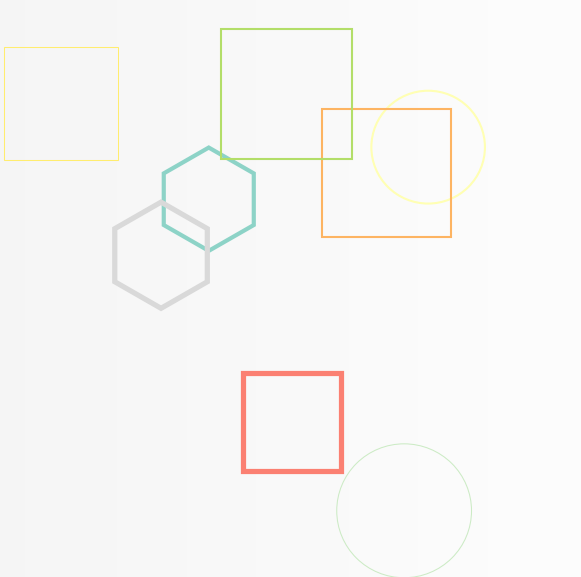[{"shape": "hexagon", "thickness": 2, "radius": 0.45, "center": [0.359, 0.654]}, {"shape": "circle", "thickness": 1, "radius": 0.49, "center": [0.737, 0.744]}, {"shape": "square", "thickness": 2.5, "radius": 0.42, "center": [0.502, 0.268]}, {"shape": "square", "thickness": 1, "radius": 0.55, "center": [0.665, 0.699]}, {"shape": "square", "thickness": 1, "radius": 0.57, "center": [0.493, 0.836]}, {"shape": "hexagon", "thickness": 2.5, "radius": 0.46, "center": [0.277, 0.557]}, {"shape": "circle", "thickness": 0.5, "radius": 0.58, "center": [0.695, 0.115]}, {"shape": "square", "thickness": 0.5, "radius": 0.49, "center": [0.105, 0.82]}]